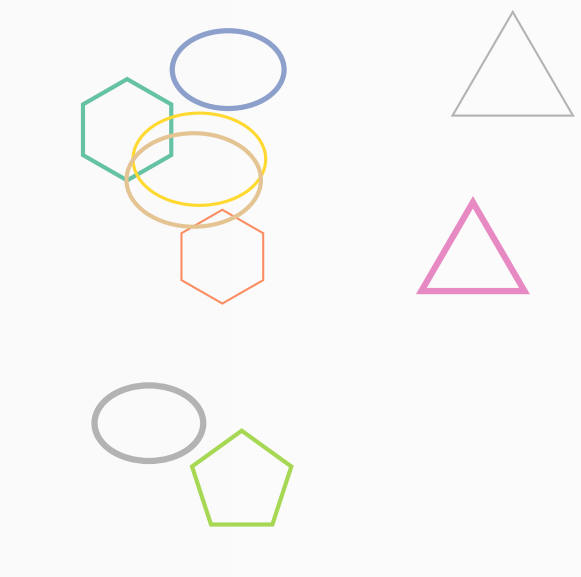[{"shape": "hexagon", "thickness": 2, "radius": 0.44, "center": [0.219, 0.774]}, {"shape": "hexagon", "thickness": 1, "radius": 0.41, "center": [0.383, 0.555]}, {"shape": "oval", "thickness": 2.5, "radius": 0.48, "center": [0.393, 0.879]}, {"shape": "triangle", "thickness": 3, "radius": 0.51, "center": [0.814, 0.546]}, {"shape": "pentagon", "thickness": 2, "radius": 0.45, "center": [0.416, 0.164]}, {"shape": "oval", "thickness": 1.5, "radius": 0.57, "center": [0.343, 0.723]}, {"shape": "oval", "thickness": 2, "radius": 0.58, "center": [0.333, 0.688]}, {"shape": "triangle", "thickness": 1, "radius": 0.6, "center": [0.882, 0.859]}, {"shape": "oval", "thickness": 3, "radius": 0.47, "center": [0.256, 0.266]}]